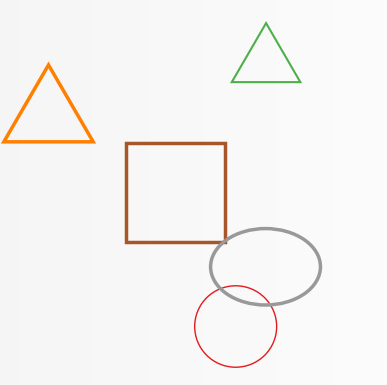[{"shape": "circle", "thickness": 1, "radius": 0.53, "center": [0.608, 0.152]}, {"shape": "triangle", "thickness": 1.5, "radius": 0.51, "center": [0.687, 0.838]}, {"shape": "triangle", "thickness": 2.5, "radius": 0.67, "center": [0.125, 0.698]}, {"shape": "square", "thickness": 2.5, "radius": 0.64, "center": [0.452, 0.5]}, {"shape": "oval", "thickness": 2.5, "radius": 0.71, "center": [0.685, 0.307]}]